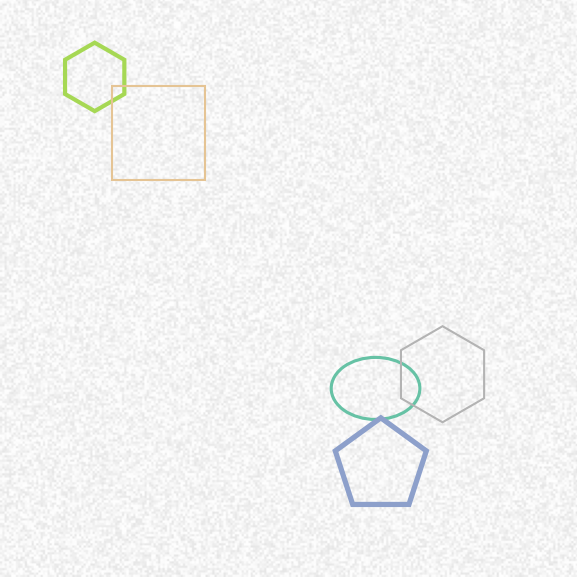[{"shape": "oval", "thickness": 1.5, "radius": 0.38, "center": [0.65, 0.327]}, {"shape": "pentagon", "thickness": 2.5, "radius": 0.41, "center": [0.659, 0.193]}, {"shape": "hexagon", "thickness": 2, "radius": 0.3, "center": [0.164, 0.866]}, {"shape": "square", "thickness": 1, "radius": 0.41, "center": [0.274, 0.769]}, {"shape": "hexagon", "thickness": 1, "radius": 0.42, "center": [0.766, 0.351]}]